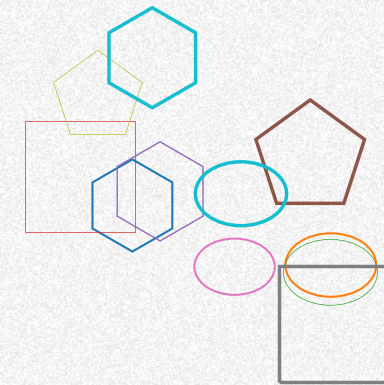[{"shape": "hexagon", "thickness": 1.5, "radius": 0.6, "center": [0.344, 0.466]}, {"shape": "oval", "thickness": 1.5, "radius": 0.59, "center": [0.859, 0.312]}, {"shape": "oval", "thickness": 0.5, "radius": 0.61, "center": [0.858, 0.293]}, {"shape": "square", "thickness": 0.5, "radius": 0.72, "center": [0.208, 0.542]}, {"shape": "hexagon", "thickness": 1, "radius": 0.64, "center": [0.416, 0.503]}, {"shape": "pentagon", "thickness": 2.5, "radius": 0.74, "center": [0.806, 0.592]}, {"shape": "oval", "thickness": 1.5, "radius": 0.52, "center": [0.609, 0.307]}, {"shape": "square", "thickness": 2.5, "radius": 0.75, "center": [0.874, 0.159]}, {"shape": "pentagon", "thickness": 0.5, "radius": 0.61, "center": [0.254, 0.748]}, {"shape": "oval", "thickness": 2.5, "radius": 0.59, "center": [0.626, 0.497]}, {"shape": "hexagon", "thickness": 2.5, "radius": 0.65, "center": [0.396, 0.85]}]